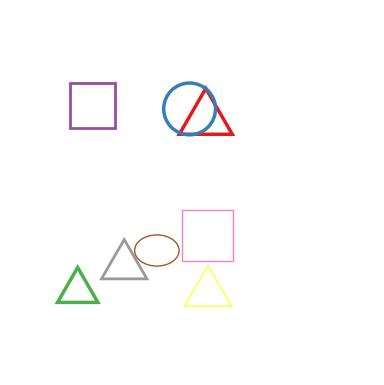[{"shape": "triangle", "thickness": 2.5, "radius": 0.4, "center": [0.535, 0.691]}, {"shape": "circle", "thickness": 2.5, "radius": 0.34, "center": [0.492, 0.717]}, {"shape": "triangle", "thickness": 2.5, "radius": 0.3, "center": [0.202, 0.245]}, {"shape": "square", "thickness": 2, "radius": 0.29, "center": [0.24, 0.726]}, {"shape": "triangle", "thickness": 1, "radius": 0.35, "center": [0.541, 0.24]}, {"shape": "oval", "thickness": 1, "radius": 0.29, "center": [0.407, 0.349]}, {"shape": "square", "thickness": 1, "radius": 0.33, "center": [0.539, 0.389]}, {"shape": "triangle", "thickness": 2, "radius": 0.34, "center": [0.323, 0.31]}]